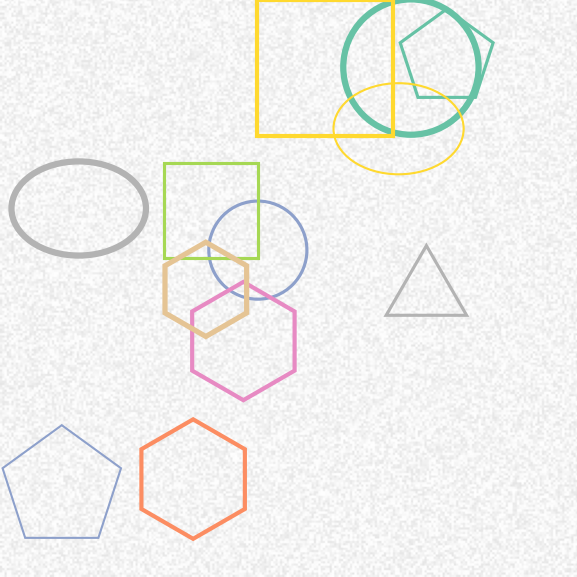[{"shape": "pentagon", "thickness": 1.5, "radius": 0.42, "center": [0.773, 0.899]}, {"shape": "circle", "thickness": 3, "radius": 0.59, "center": [0.712, 0.883]}, {"shape": "hexagon", "thickness": 2, "radius": 0.52, "center": [0.334, 0.17]}, {"shape": "pentagon", "thickness": 1, "radius": 0.54, "center": [0.107, 0.155]}, {"shape": "circle", "thickness": 1.5, "radius": 0.42, "center": [0.447, 0.566]}, {"shape": "hexagon", "thickness": 2, "radius": 0.51, "center": [0.421, 0.409]}, {"shape": "square", "thickness": 1.5, "radius": 0.41, "center": [0.365, 0.635]}, {"shape": "oval", "thickness": 1, "radius": 0.56, "center": [0.69, 0.776]}, {"shape": "square", "thickness": 2, "radius": 0.59, "center": [0.562, 0.881]}, {"shape": "hexagon", "thickness": 2.5, "radius": 0.41, "center": [0.356, 0.498]}, {"shape": "triangle", "thickness": 1.5, "radius": 0.4, "center": [0.738, 0.493]}, {"shape": "oval", "thickness": 3, "radius": 0.58, "center": [0.136, 0.638]}]